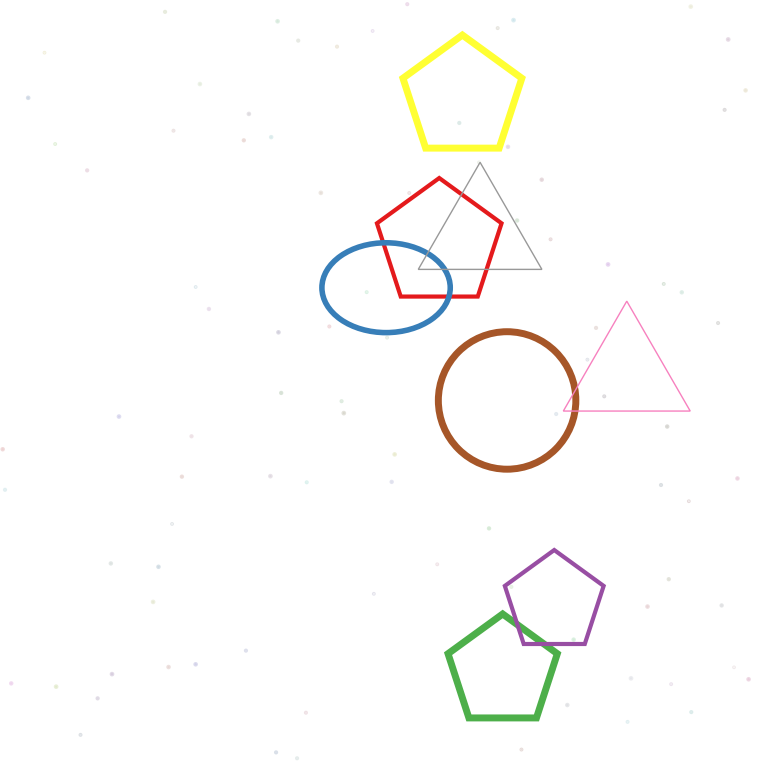[{"shape": "pentagon", "thickness": 1.5, "radius": 0.43, "center": [0.57, 0.684]}, {"shape": "oval", "thickness": 2, "radius": 0.42, "center": [0.501, 0.626]}, {"shape": "pentagon", "thickness": 2.5, "radius": 0.37, "center": [0.653, 0.128]}, {"shape": "pentagon", "thickness": 1.5, "radius": 0.34, "center": [0.72, 0.218]}, {"shape": "pentagon", "thickness": 2.5, "radius": 0.41, "center": [0.601, 0.873]}, {"shape": "circle", "thickness": 2.5, "radius": 0.45, "center": [0.659, 0.48]}, {"shape": "triangle", "thickness": 0.5, "radius": 0.48, "center": [0.814, 0.514]}, {"shape": "triangle", "thickness": 0.5, "radius": 0.46, "center": [0.623, 0.696]}]